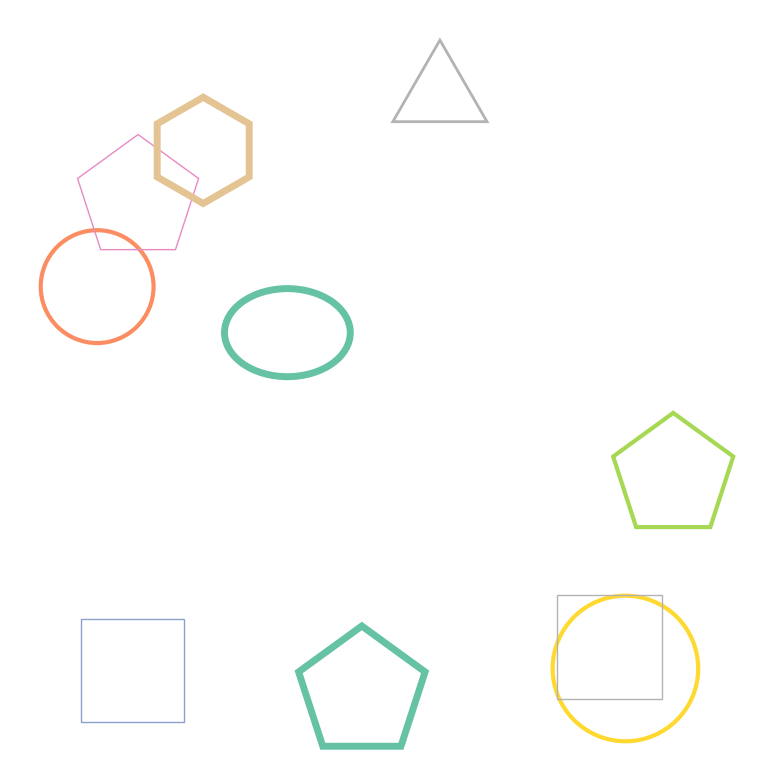[{"shape": "oval", "thickness": 2.5, "radius": 0.41, "center": [0.373, 0.568]}, {"shape": "pentagon", "thickness": 2.5, "radius": 0.43, "center": [0.47, 0.101]}, {"shape": "circle", "thickness": 1.5, "radius": 0.37, "center": [0.126, 0.628]}, {"shape": "square", "thickness": 0.5, "radius": 0.33, "center": [0.172, 0.129]}, {"shape": "pentagon", "thickness": 0.5, "radius": 0.41, "center": [0.179, 0.743]}, {"shape": "pentagon", "thickness": 1.5, "radius": 0.41, "center": [0.874, 0.382]}, {"shape": "circle", "thickness": 1.5, "radius": 0.47, "center": [0.812, 0.132]}, {"shape": "hexagon", "thickness": 2.5, "radius": 0.34, "center": [0.264, 0.805]}, {"shape": "triangle", "thickness": 1, "radius": 0.35, "center": [0.571, 0.877]}, {"shape": "square", "thickness": 0.5, "radius": 0.34, "center": [0.792, 0.16]}]